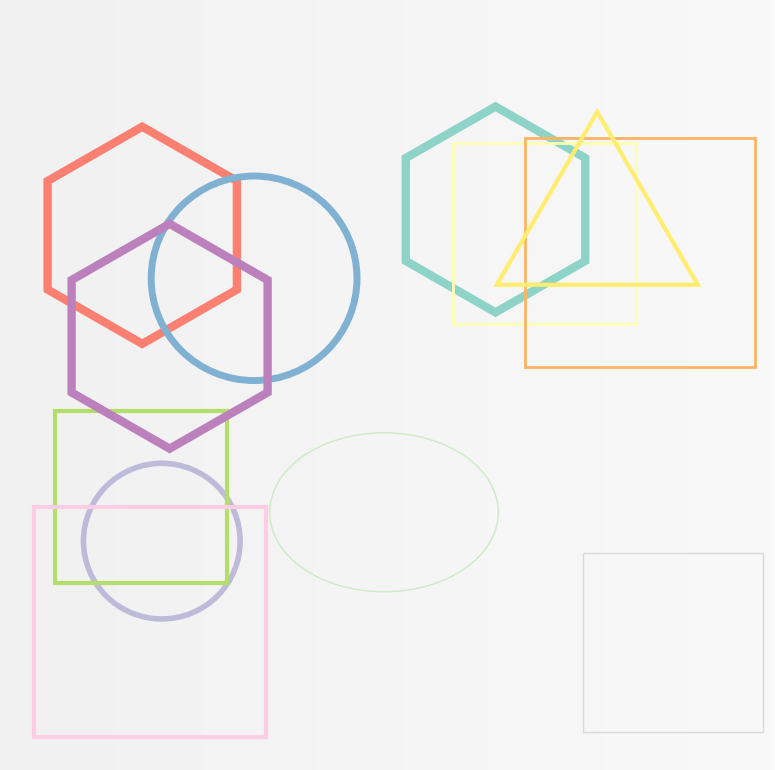[{"shape": "hexagon", "thickness": 3, "radius": 0.67, "center": [0.639, 0.728]}, {"shape": "square", "thickness": 1, "radius": 0.59, "center": [0.703, 0.697]}, {"shape": "circle", "thickness": 2, "radius": 0.51, "center": [0.209, 0.297]}, {"shape": "hexagon", "thickness": 3, "radius": 0.71, "center": [0.184, 0.694]}, {"shape": "circle", "thickness": 2.5, "radius": 0.66, "center": [0.328, 0.639]}, {"shape": "square", "thickness": 1, "radius": 0.74, "center": [0.826, 0.673]}, {"shape": "square", "thickness": 1.5, "radius": 0.56, "center": [0.182, 0.355]}, {"shape": "square", "thickness": 1.5, "radius": 0.75, "center": [0.193, 0.192]}, {"shape": "square", "thickness": 0.5, "radius": 0.58, "center": [0.868, 0.166]}, {"shape": "hexagon", "thickness": 3, "radius": 0.73, "center": [0.219, 0.563]}, {"shape": "oval", "thickness": 0.5, "radius": 0.74, "center": [0.496, 0.335]}, {"shape": "triangle", "thickness": 1.5, "radius": 0.75, "center": [0.771, 0.705]}]